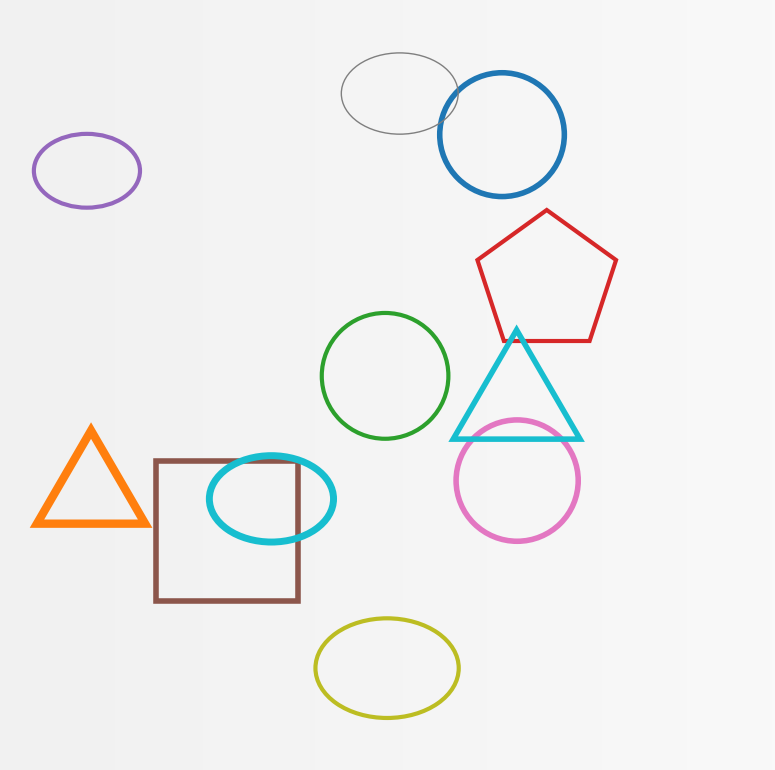[{"shape": "circle", "thickness": 2, "radius": 0.4, "center": [0.648, 0.825]}, {"shape": "triangle", "thickness": 3, "radius": 0.4, "center": [0.117, 0.36]}, {"shape": "circle", "thickness": 1.5, "radius": 0.41, "center": [0.497, 0.512]}, {"shape": "pentagon", "thickness": 1.5, "radius": 0.47, "center": [0.705, 0.633]}, {"shape": "oval", "thickness": 1.5, "radius": 0.34, "center": [0.112, 0.778]}, {"shape": "square", "thickness": 2, "radius": 0.46, "center": [0.293, 0.311]}, {"shape": "circle", "thickness": 2, "radius": 0.39, "center": [0.667, 0.376]}, {"shape": "oval", "thickness": 0.5, "radius": 0.38, "center": [0.516, 0.879]}, {"shape": "oval", "thickness": 1.5, "radius": 0.46, "center": [0.499, 0.132]}, {"shape": "oval", "thickness": 2.5, "radius": 0.4, "center": [0.35, 0.352]}, {"shape": "triangle", "thickness": 2, "radius": 0.47, "center": [0.667, 0.477]}]